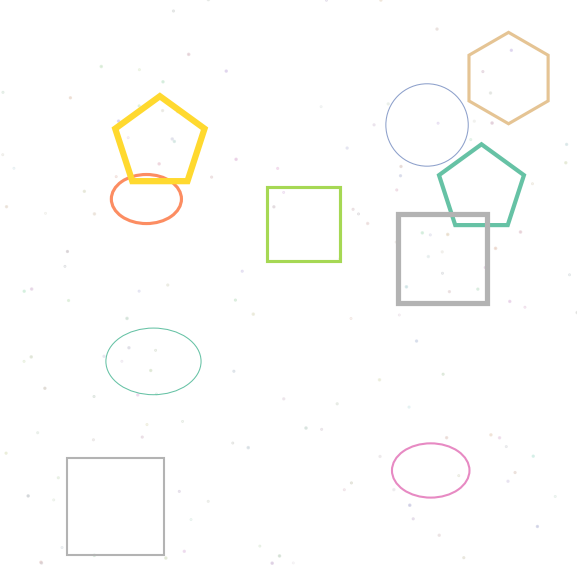[{"shape": "oval", "thickness": 0.5, "radius": 0.41, "center": [0.266, 0.373]}, {"shape": "pentagon", "thickness": 2, "radius": 0.39, "center": [0.834, 0.672]}, {"shape": "oval", "thickness": 1.5, "radius": 0.3, "center": [0.254, 0.654]}, {"shape": "circle", "thickness": 0.5, "radius": 0.36, "center": [0.739, 0.783]}, {"shape": "oval", "thickness": 1, "radius": 0.34, "center": [0.746, 0.184]}, {"shape": "square", "thickness": 1.5, "radius": 0.32, "center": [0.526, 0.611]}, {"shape": "pentagon", "thickness": 3, "radius": 0.41, "center": [0.277, 0.751]}, {"shape": "hexagon", "thickness": 1.5, "radius": 0.4, "center": [0.881, 0.864]}, {"shape": "square", "thickness": 2.5, "radius": 0.38, "center": [0.767, 0.552]}, {"shape": "square", "thickness": 1, "radius": 0.42, "center": [0.201, 0.122]}]